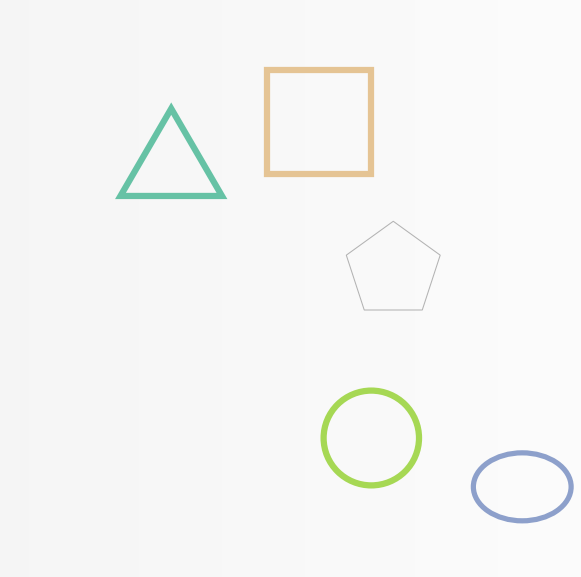[{"shape": "triangle", "thickness": 3, "radius": 0.5, "center": [0.295, 0.71]}, {"shape": "oval", "thickness": 2.5, "radius": 0.42, "center": [0.898, 0.156]}, {"shape": "circle", "thickness": 3, "radius": 0.41, "center": [0.639, 0.241]}, {"shape": "square", "thickness": 3, "radius": 0.45, "center": [0.549, 0.788]}, {"shape": "pentagon", "thickness": 0.5, "radius": 0.42, "center": [0.677, 0.531]}]